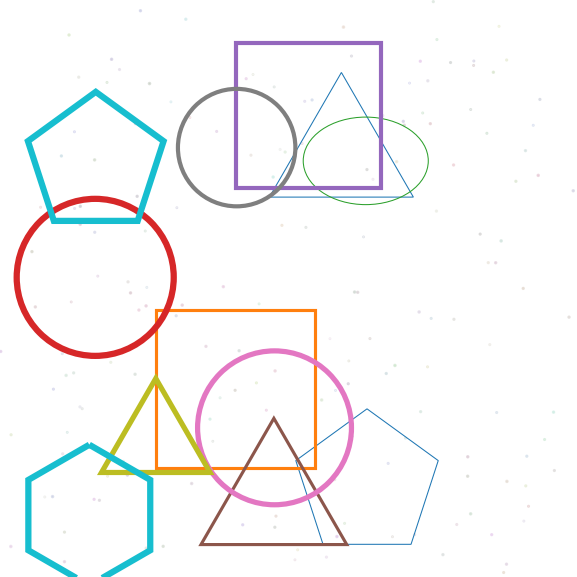[{"shape": "pentagon", "thickness": 0.5, "radius": 0.65, "center": [0.636, 0.162]}, {"shape": "triangle", "thickness": 0.5, "radius": 0.72, "center": [0.591, 0.73]}, {"shape": "square", "thickness": 1.5, "radius": 0.69, "center": [0.408, 0.326]}, {"shape": "oval", "thickness": 0.5, "radius": 0.54, "center": [0.633, 0.721]}, {"shape": "circle", "thickness": 3, "radius": 0.68, "center": [0.165, 0.519]}, {"shape": "square", "thickness": 2, "radius": 0.63, "center": [0.535, 0.798]}, {"shape": "triangle", "thickness": 1.5, "radius": 0.73, "center": [0.474, 0.129]}, {"shape": "circle", "thickness": 2.5, "radius": 0.67, "center": [0.475, 0.258]}, {"shape": "circle", "thickness": 2, "radius": 0.51, "center": [0.41, 0.744]}, {"shape": "triangle", "thickness": 2.5, "radius": 0.54, "center": [0.27, 0.235]}, {"shape": "pentagon", "thickness": 3, "radius": 0.62, "center": [0.166, 0.717]}, {"shape": "hexagon", "thickness": 3, "radius": 0.61, "center": [0.155, 0.107]}]